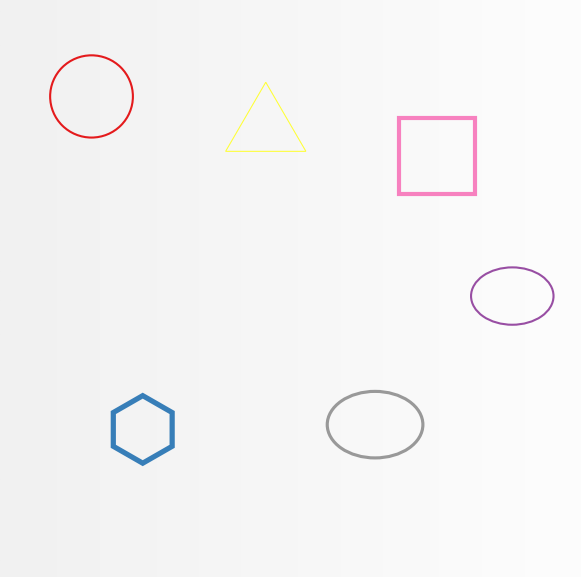[{"shape": "circle", "thickness": 1, "radius": 0.36, "center": [0.157, 0.832]}, {"shape": "hexagon", "thickness": 2.5, "radius": 0.29, "center": [0.246, 0.256]}, {"shape": "oval", "thickness": 1, "radius": 0.35, "center": [0.881, 0.486]}, {"shape": "triangle", "thickness": 0.5, "radius": 0.4, "center": [0.457, 0.777]}, {"shape": "square", "thickness": 2, "radius": 0.33, "center": [0.752, 0.729]}, {"shape": "oval", "thickness": 1.5, "radius": 0.41, "center": [0.645, 0.264]}]